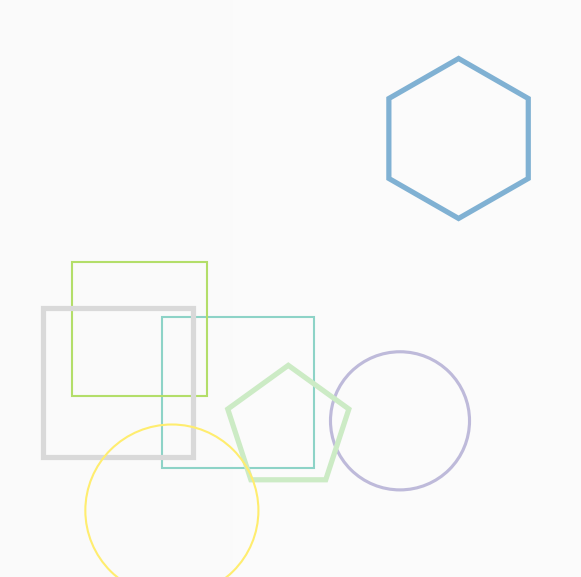[{"shape": "square", "thickness": 1, "radius": 0.66, "center": [0.41, 0.32]}, {"shape": "circle", "thickness": 1.5, "radius": 0.6, "center": [0.688, 0.27]}, {"shape": "hexagon", "thickness": 2.5, "radius": 0.69, "center": [0.789, 0.759]}, {"shape": "square", "thickness": 1, "radius": 0.58, "center": [0.24, 0.429]}, {"shape": "square", "thickness": 2.5, "radius": 0.64, "center": [0.204, 0.337]}, {"shape": "pentagon", "thickness": 2.5, "radius": 0.55, "center": [0.496, 0.257]}, {"shape": "circle", "thickness": 1, "radius": 0.74, "center": [0.296, 0.115]}]